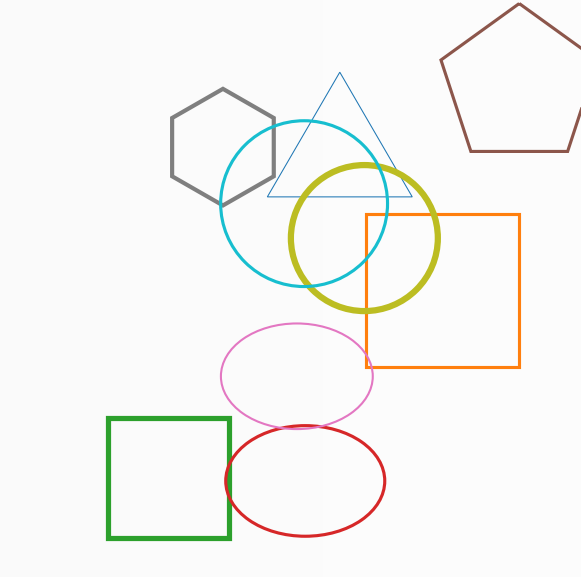[{"shape": "triangle", "thickness": 0.5, "radius": 0.72, "center": [0.585, 0.73]}, {"shape": "square", "thickness": 1.5, "radius": 0.66, "center": [0.761, 0.496]}, {"shape": "square", "thickness": 2.5, "radius": 0.52, "center": [0.29, 0.172]}, {"shape": "oval", "thickness": 1.5, "radius": 0.68, "center": [0.525, 0.166]}, {"shape": "pentagon", "thickness": 1.5, "radius": 0.71, "center": [0.893, 0.851]}, {"shape": "oval", "thickness": 1, "radius": 0.65, "center": [0.511, 0.348]}, {"shape": "hexagon", "thickness": 2, "radius": 0.5, "center": [0.384, 0.744]}, {"shape": "circle", "thickness": 3, "radius": 0.63, "center": [0.627, 0.587]}, {"shape": "circle", "thickness": 1.5, "radius": 0.72, "center": [0.523, 0.647]}]